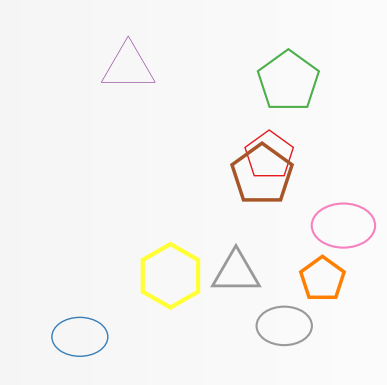[{"shape": "pentagon", "thickness": 1, "radius": 0.33, "center": [0.695, 0.597]}, {"shape": "oval", "thickness": 1, "radius": 0.36, "center": [0.206, 0.125]}, {"shape": "pentagon", "thickness": 1.5, "radius": 0.41, "center": [0.744, 0.789]}, {"shape": "triangle", "thickness": 0.5, "radius": 0.4, "center": [0.331, 0.826]}, {"shape": "pentagon", "thickness": 2.5, "radius": 0.29, "center": [0.832, 0.275]}, {"shape": "hexagon", "thickness": 3, "radius": 0.41, "center": [0.44, 0.284]}, {"shape": "pentagon", "thickness": 2.5, "radius": 0.41, "center": [0.676, 0.547]}, {"shape": "oval", "thickness": 1.5, "radius": 0.41, "center": [0.886, 0.414]}, {"shape": "triangle", "thickness": 2, "radius": 0.35, "center": [0.609, 0.292]}, {"shape": "oval", "thickness": 1.5, "radius": 0.36, "center": [0.734, 0.154]}]